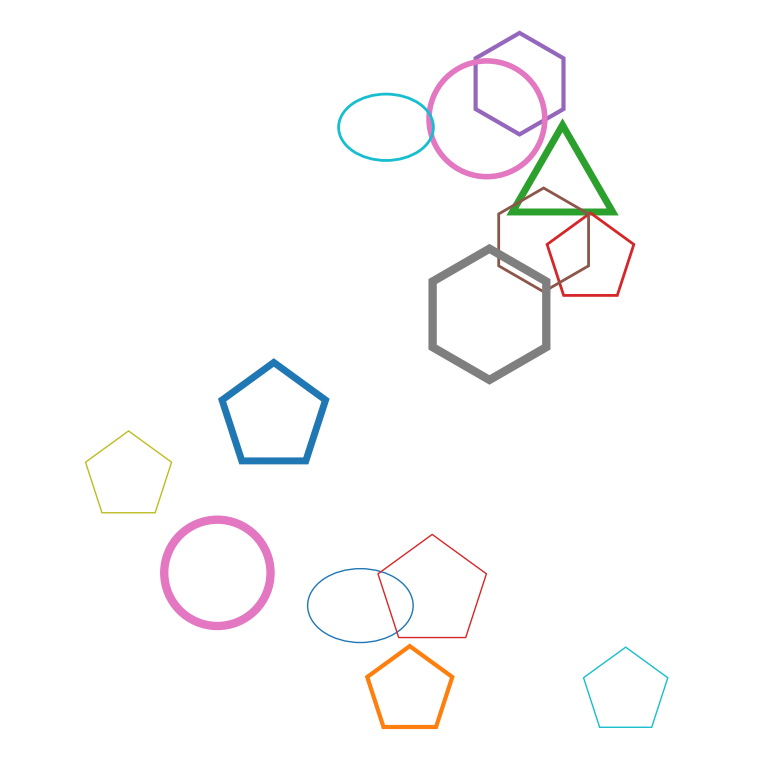[{"shape": "pentagon", "thickness": 2.5, "radius": 0.35, "center": [0.356, 0.459]}, {"shape": "oval", "thickness": 0.5, "radius": 0.34, "center": [0.468, 0.214]}, {"shape": "pentagon", "thickness": 1.5, "radius": 0.29, "center": [0.532, 0.103]}, {"shape": "triangle", "thickness": 2.5, "radius": 0.38, "center": [0.731, 0.762]}, {"shape": "pentagon", "thickness": 1, "radius": 0.3, "center": [0.767, 0.664]}, {"shape": "pentagon", "thickness": 0.5, "radius": 0.37, "center": [0.561, 0.232]}, {"shape": "hexagon", "thickness": 1.5, "radius": 0.33, "center": [0.675, 0.891]}, {"shape": "hexagon", "thickness": 1, "radius": 0.34, "center": [0.706, 0.688]}, {"shape": "circle", "thickness": 3, "radius": 0.35, "center": [0.282, 0.256]}, {"shape": "circle", "thickness": 2, "radius": 0.38, "center": [0.632, 0.846]}, {"shape": "hexagon", "thickness": 3, "radius": 0.43, "center": [0.636, 0.592]}, {"shape": "pentagon", "thickness": 0.5, "radius": 0.29, "center": [0.167, 0.382]}, {"shape": "oval", "thickness": 1, "radius": 0.31, "center": [0.501, 0.835]}, {"shape": "pentagon", "thickness": 0.5, "radius": 0.29, "center": [0.813, 0.102]}]